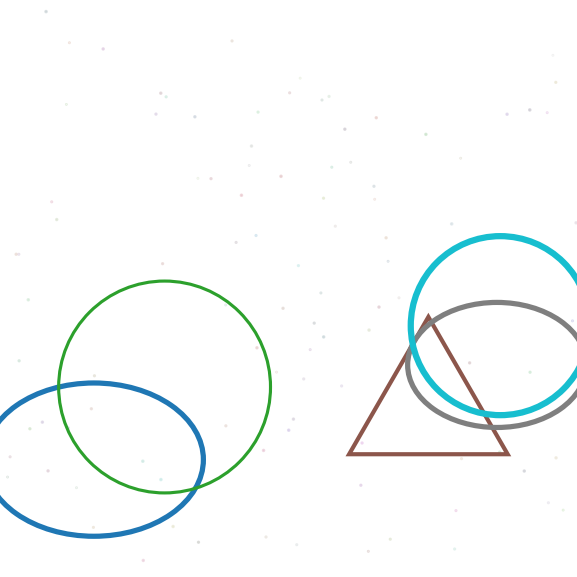[{"shape": "oval", "thickness": 2.5, "radius": 0.95, "center": [0.163, 0.203]}, {"shape": "circle", "thickness": 1.5, "radius": 0.92, "center": [0.285, 0.329]}, {"shape": "triangle", "thickness": 2, "radius": 0.79, "center": [0.742, 0.292]}, {"shape": "oval", "thickness": 2.5, "radius": 0.77, "center": [0.861, 0.367]}, {"shape": "circle", "thickness": 3, "radius": 0.77, "center": [0.866, 0.435]}]